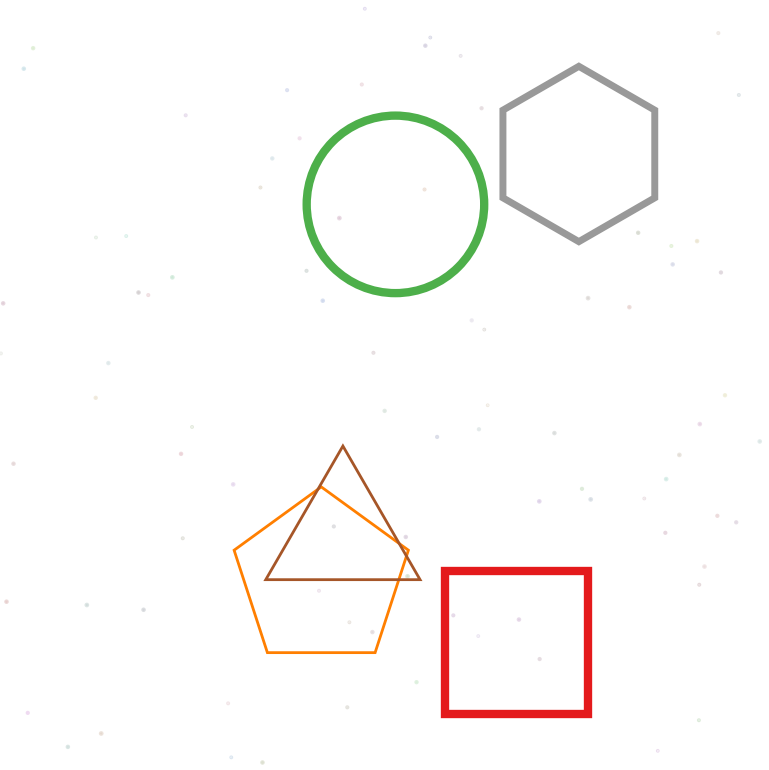[{"shape": "square", "thickness": 3, "radius": 0.46, "center": [0.671, 0.166]}, {"shape": "circle", "thickness": 3, "radius": 0.58, "center": [0.514, 0.735]}, {"shape": "pentagon", "thickness": 1, "radius": 0.59, "center": [0.417, 0.249]}, {"shape": "triangle", "thickness": 1, "radius": 0.58, "center": [0.445, 0.305]}, {"shape": "hexagon", "thickness": 2.5, "radius": 0.57, "center": [0.752, 0.8]}]